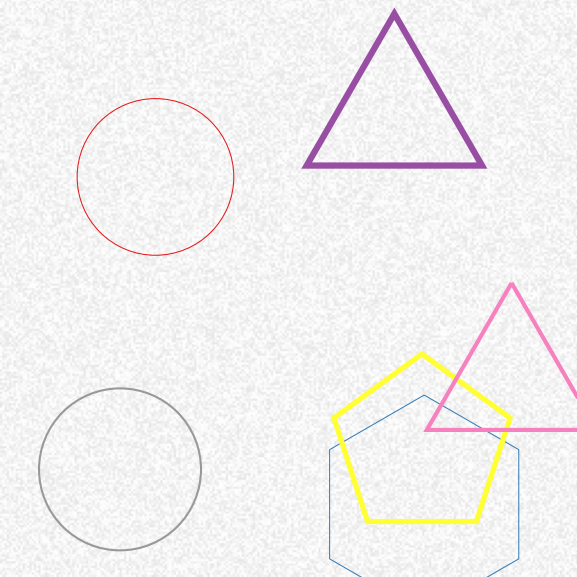[{"shape": "circle", "thickness": 0.5, "radius": 0.68, "center": [0.269, 0.693]}, {"shape": "hexagon", "thickness": 0.5, "radius": 0.95, "center": [0.735, 0.126]}, {"shape": "triangle", "thickness": 3, "radius": 0.88, "center": [0.683, 0.8]}, {"shape": "pentagon", "thickness": 2.5, "radius": 0.8, "center": [0.731, 0.226]}, {"shape": "triangle", "thickness": 2, "radius": 0.85, "center": [0.886, 0.339]}, {"shape": "circle", "thickness": 1, "radius": 0.7, "center": [0.208, 0.186]}]